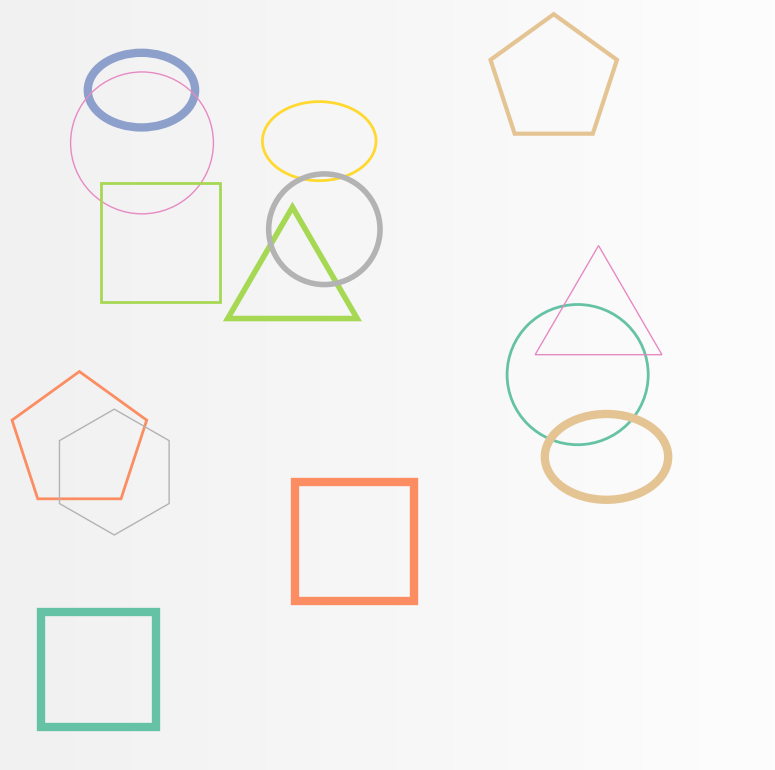[{"shape": "square", "thickness": 3, "radius": 0.37, "center": [0.127, 0.131]}, {"shape": "circle", "thickness": 1, "radius": 0.46, "center": [0.745, 0.513]}, {"shape": "square", "thickness": 3, "radius": 0.38, "center": [0.457, 0.297]}, {"shape": "pentagon", "thickness": 1, "radius": 0.46, "center": [0.102, 0.426]}, {"shape": "oval", "thickness": 3, "radius": 0.35, "center": [0.183, 0.883]}, {"shape": "triangle", "thickness": 0.5, "radius": 0.47, "center": [0.772, 0.587]}, {"shape": "circle", "thickness": 0.5, "radius": 0.46, "center": [0.183, 0.814]}, {"shape": "square", "thickness": 1, "radius": 0.38, "center": [0.207, 0.685]}, {"shape": "triangle", "thickness": 2, "radius": 0.48, "center": [0.377, 0.635]}, {"shape": "oval", "thickness": 1, "radius": 0.37, "center": [0.412, 0.817]}, {"shape": "pentagon", "thickness": 1.5, "radius": 0.43, "center": [0.715, 0.896]}, {"shape": "oval", "thickness": 3, "radius": 0.4, "center": [0.783, 0.407]}, {"shape": "hexagon", "thickness": 0.5, "radius": 0.41, "center": [0.147, 0.387]}, {"shape": "circle", "thickness": 2, "radius": 0.36, "center": [0.419, 0.702]}]